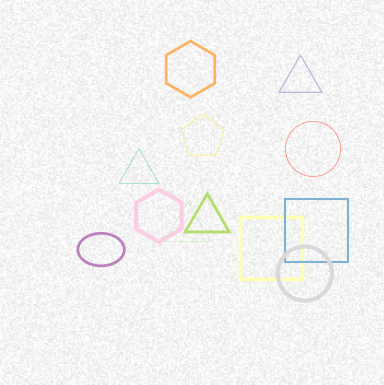[{"shape": "triangle", "thickness": 0.5, "radius": 0.3, "center": [0.361, 0.554]}, {"shape": "square", "thickness": 2.5, "radius": 0.4, "center": [0.704, 0.357]}, {"shape": "triangle", "thickness": 1, "radius": 0.32, "center": [0.781, 0.792]}, {"shape": "circle", "thickness": 0.5, "radius": 0.36, "center": [0.813, 0.613]}, {"shape": "square", "thickness": 1.5, "radius": 0.41, "center": [0.822, 0.401]}, {"shape": "hexagon", "thickness": 2, "radius": 0.36, "center": [0.495, 0.82]}, {"shape": "triangle", "thickness": 2, "radius": 0.33, "center": [0.538, 0.431]}, {"shape": "hexagon", "thickness": 3, "radius": 0.34, "center": [0.413, 0.44]}, {"shape": "circle", "thickness": 3, "radius": 0.35, "center": [0.792, 0.289]}, {"shape": "oval", "thickness": 2, "radius": 0.3, "center": [0.263, 0.352]}, {"shape": "triangle", "thickness": 0.5, "radius": 0.35, "center": [0.487, 0.407]}, {"shape": "pentagon", "thickness": 0.5, "radius": 0.29, "center": [0.526, 0.645]}]